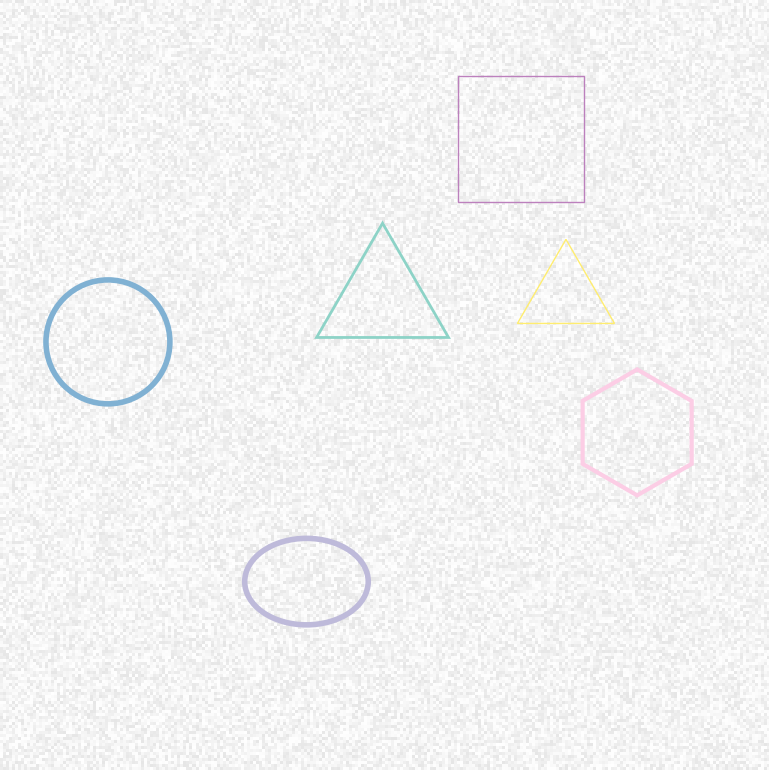[{"shape": "triangle", "thickness": 1, "radius": 0.49, "center": [0.497, 0.611]}, {"shape": "oval", "thickness": 2, "radius": 0.4, "center": [0.398, 0.245]}, {"shape": "circle", "thickness": 2, "radius": 0.4, "center": [0.14, 0.556]}, {"shape": "hexagon", "thickness": 1.5, "radius": 0.41, "center": [0.827, 0.438]}, {"shape": "square", "thickness": 0.5, "radius": 0.41, "center": [0.677, 0.82]}, {"shape": "triangle", "thickness": 0.5, "radius": 0.36, "center": [0.735, 0.616]}]